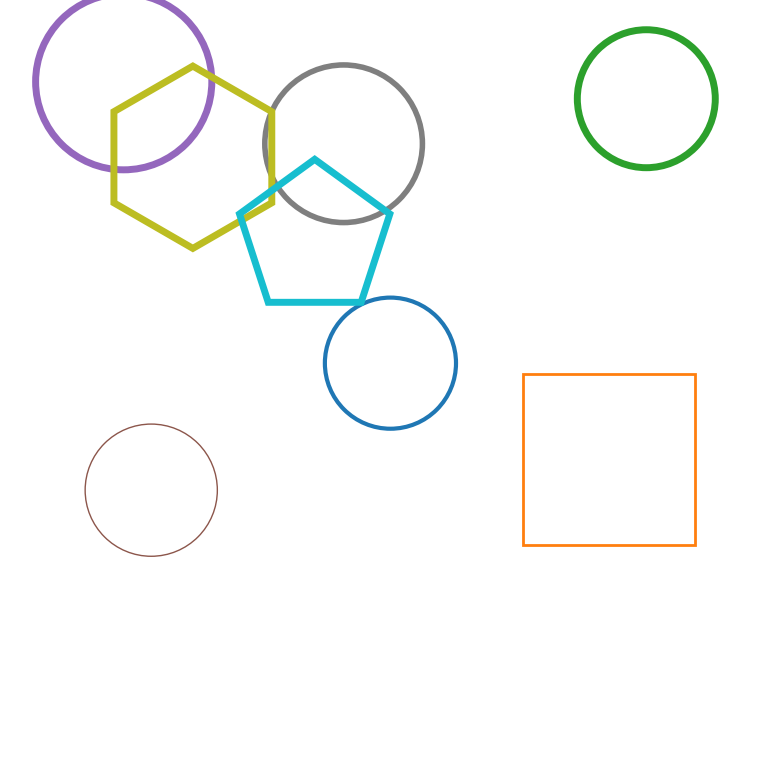[{"shape": "circle", "thickness": 1.5, "radius": 0.43, "center": [0.507, 0.528]}, {"shape": "square", "thickness": 1, "radius": 0.56, "center": [0.791, 0.403]}, {"shape": "circle", "thickness": 2.5, "radius": 0.45, "center": [0.839, 0.872]}, {"shape": "circle", "thickness": 2.5, "radius": 0.57, "center": [0.161, 0.894]}, {"shape": "circle", "thickness": 0.5, "radius": 0.43, "center": [0.196, 0.363]}, {"shape": "circle", "thickness": 2, "radius": 0.51, "center": [0.446, 0.813]}, {"shape": "hexagon", "thickness": 2.5, "radius": 0.59, "center": [0.25, 0.796]}, {"shape": "pentagon", "thickness": 2.5, "radius": 0.51, "center": [0.409, 0.69]}]